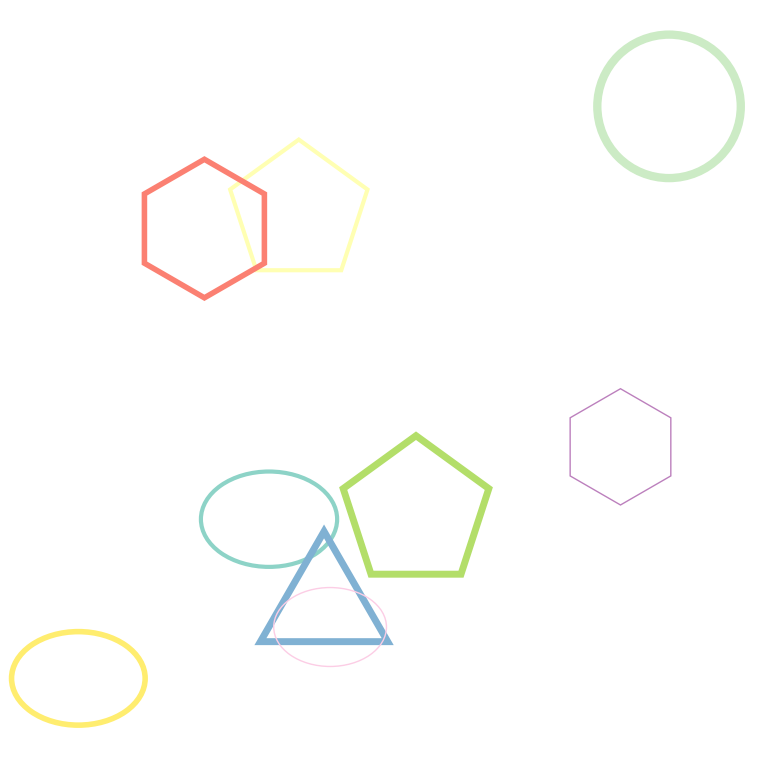[{"shape": "oval", "thickness": 1.5, "radius": 0.44, "center": [0.349, 0.326]}, {"shape": "pentagon", "thickness": 1.5, "radius": 0.47, "center": [0.388, 0.725]}, {"shape": "hexagon", "thickness": 2, "radius": 0.45, "center": [0.265, 0.703]}, {"shape": "triangle", "thickness": 2.5, "radius": 0.48, "center": [0.421, 0.214]}, {"shape": "pentagon", "thickness": 2.5, "radius": 0.5, "center": [0.54, 0.335]}, {"shape": "oval", "thickness": 0.5, "radius": 0.37, "center": [0.429, 0.186]}, {"shape": "hexagon", "thickness": 0.5, "radius": 0.38, "center": [0.806, 0.42]}, {"shape": "circle", "thickness": 3, "radius": 0.47, "center": [0.869, 0.862]}, {"shape": "oval", "thickness": 2, "radius": 0.43, "center": [0.102, 0.119]}]